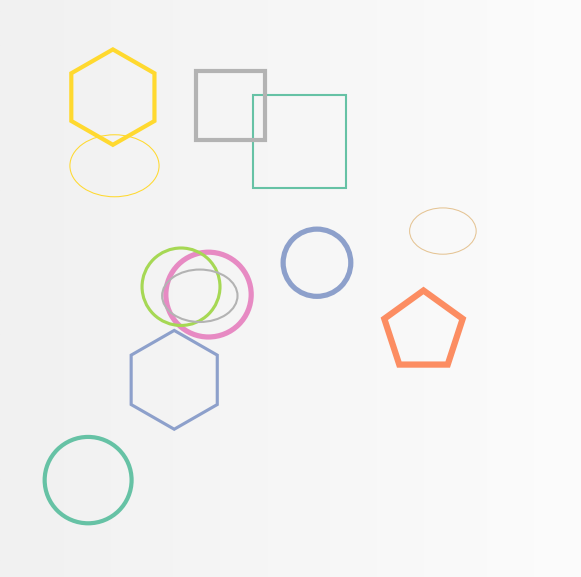[{"shape": "square", "thickness": 1, "radius": 0.4, "center": [0.515, 0.754]}, {"shape": "circle", "thickness": 2, "radius": 0.37, "center": [0.152, 0.168]}, {"shape": "pentagon", "thickness": 3, "radius": 0.35, "center": [0.729, 0.425]}, {"shape": "circle", "thickness": 2.5, "radius": 0.29, "center": [0.545, 0.544]}, {"shape": "hexagon", "thickness": 1.5, "radius": 0.43, "center": [0.3, 0.341]}, {"shape": "circle", "thickness": 2.5, "radius": 0.37, "center": [0.359, 0.489]}, {"shape": "circle", "thickness": 1.5, "radius": 0.34, "center": [0.311, 0.503]}, {"shape": "hexagon", "thickness": 2, "radius": 0.41, "center": [0.194, 0.831]}, {"shape": "oval", "thickness": 0.5, "radius": 0.38, "center": [0.197, 0.712]}, {"shape": "oval", "thickness": 0.5, "radius": 0.29, "center": [0.762, 0.599]}, {"shape": "oval", "thickness": 1, "radius": 0.32, "center": [0.344, 0.487]}, {"shape": "square", "thickness": 2, "radius": 0.3, "center": [0.396, 0.817]}]